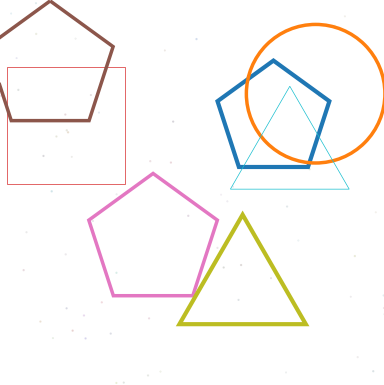[{"shape": "pentagon", "thickness": 3, "radius": 0.76, "center": [0.71, 0.69]}, {"shape": "circle", "thickness": 2.5, "radius": 0.9, "center": [0.82, 0.757]}, {"shape": "square", "thickness": 0.5, "radius": 0.76, "center": [0.172, 0.674]}, {"shape": "pentagon", "thickness": 2.5, "radius": 0.86, "center": [0.13, 0.826]}, {"shape": "pentagon", "thickness": 2.5, "radius": 0.88, "center": [0.398, 0.374]}, {"shape": "triangle", "thickness": 3, "radius": 0.95, "center": [0.63, 0.253]}, {"shape": "triangle", "thickness": 0.5, "radius": 0.89, "center": [0.753, 0.598]}]